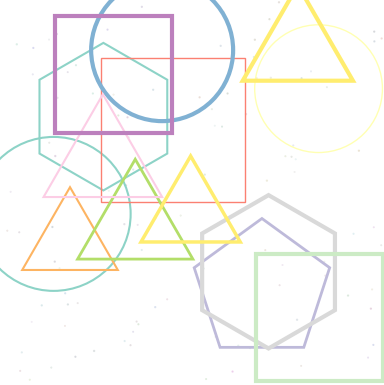[{"shape": "hexagon", "thickness": 1.5, "radius": 0.96, "center": [0.269, 0.697]}, {"shape": "circle", "thickness": 1.5, "radius": 1.0, "center": [0.139, 0.444]}, {"shape": "circle", "thickness": 1, "radius": 0.83, "center": [0.827, 0.77]}, {"shape": "pentagon", "thickness": 2, "radius": 0.92, "center": [0.68, 0.247]}, {"shape": "square", "thickness": 1, "radius": 0.94, "center": [0.45, 0.661]}, {"shape": "circle", "thickness": 3, "radius": 0.92, "center": [0.421, 0.87]}, {"shape": "triangle", "thickness": 1.5, "radius": 0.72, "center": [0.182, 0.37]}, {"shape": "triangle", "thickness": 2, "radius": 0.86, "center": [0.351, 0.413]}, {"shape": "triangle", "thickness": 1.5, "radius": 0.89, "center": [0.267, 0.577]}, {"shape": "hexagon", "thickness": 3, "radius": 1.0, "center": [0.698, 0.294]}, {"shape": "square", "thickness": 3, "radius": 0.76, "center": [0.296, 0.806]}, {"shape": "square", "thickness": 3, "radius": 0.82, "center": [0.83, 0.176]}, {"shape": "triangle", "thickness": 2.5, "radius": 0.74, "center": [0.495, 0.446]}, {"shape": "triangle", "thickness": 3, "radius": 0.83, "center": [0.774, 0.873]}]